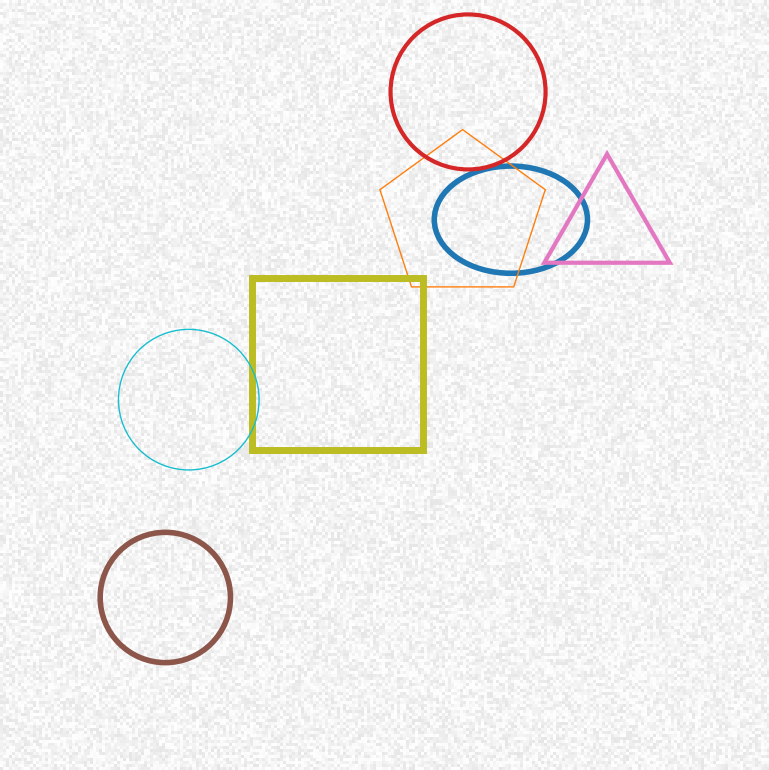[{"shape": "oval", "thickness": 2, "radius": 0.5, "center": [0.663, 0.715]}, {"shape": "pentagon", "thickness": 0.5, "radius": 0.56, "center": [0.601, 0.719]}, {"shape": "circle", "thickness": 1.5, "radius": 0.5, "center": [0.608, 0.881]}, {"shape": "circle", "thickness": 2, "radius": 0.42, "center": [0.215, 0.224]}, {"shape": "triangle", "thickness": 1.5, "radius": 0.47, "center": [0.788, 0.706]}, {"shape": "square", "thickness": 2.5, "radius": 0.56, "center": [0.438, 0.528]}, {"shape": "circle", "thickness": 0.5, "radius": 0.46, "center": [0.245, 0.481]}]